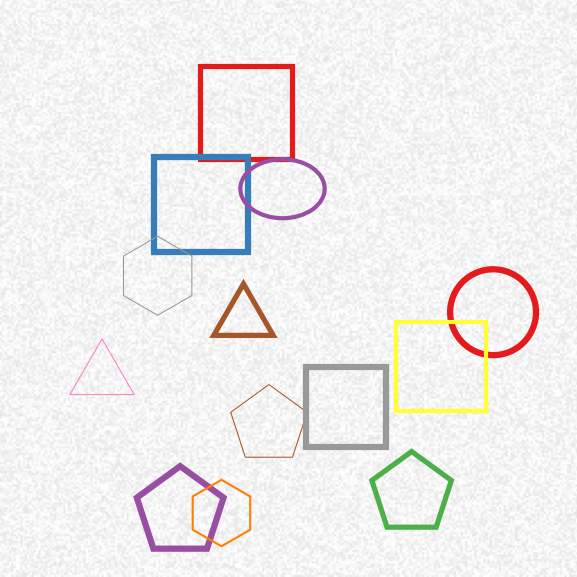[{"shape": "circle", "thickness": 3, "radius": 0.37, "center": [0.854, 0.458]}, {"shape": "square", "thickness": 2.5, "radius": 0.4, "center": [0.426, 0.804]}, {"shape": "square", "thickness": 3, "radius": 0.41, "center": [0.348, 0.645]}, {"shape": "pentagon", "thickness": 2.5, "radius": 0.36, "center": [0.713, 0.145]}, {"shape": "pentagon", "thickness": 3, "radius": 0.39, "center": [0.312, 0.113]}, {"shape": "oval", "thickness": 2, "radius": 0.36, "center": [0.489, 0.672]}, {"shape": "hexagon", "thickness": 1, "radius": 0.29, "center": [0.383, 0.111]}, {"shape": "square", "thickness": 2, "radius": 0.39, "center": [0.763, 0.364]}, {"shape": "triangle", "thickness": 2.5, "radius": 0.3, "center": [0.422, 0.448]}, {"shape": "pentagon", "thickness": 0.5, "radius": 0.35, "center": [0.466, 0.264]}, {"shape": "triangle", "thickness": 0.5, "radius": 0.32, "center": [0.177, 0.348]}, {"shape": "square", "thickness": 3, "radius": 0.34, "center": [0.599, 0.294]}, {"shape": "hexagon", "thickness": 0.5, "radius": 0.34, "center": [0.273, 0.522]}]